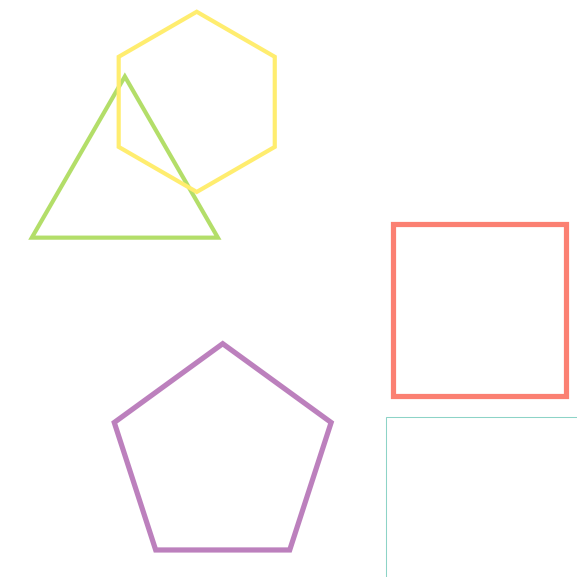[{"shape": "square", "thickness": 0.5, "radius": 0.83, "center": [0.835, 0.11]}, {"shape": "square", "thickness": 2.5, "radius": 0.75, "center": [0.83, 0.463]}, {"shape": "triangle", "thickness": 2, "radius": 0.93, "center": [0.216, 0.681]}, {"shape": "pentagon", "thickness": 2.5, "radius": 0.99, "center": [0.386, 0.207]}, {"shape": "hexagon", "thickness": 2, "radius": 0.78, "center": [0.341, 0.823]}]